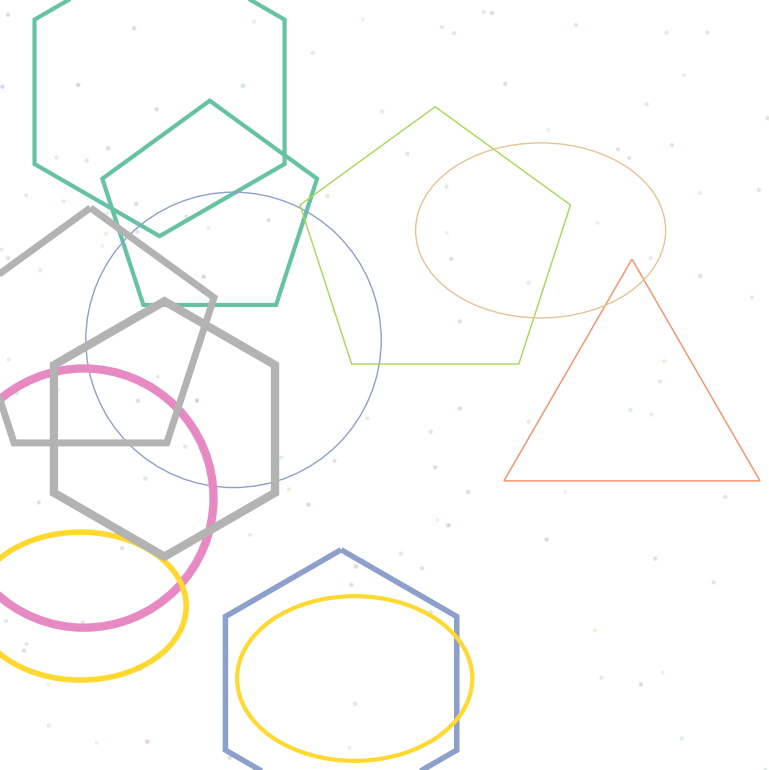[{"shape": "pentagon", "thickness": 1.5, "radius": 0.73, "center": [0.272, 0.723]}, {"shape": "hexagon", "thickness": 1.5, "radius": 0.94, "center": [0.207, 0.881]}, {"shape": "triangle", "thickness": 0.5, "radius": 0.96, "center": [0.821, 0.471]}, {"shape": "hexagon", "thickness": 2, "radius": 0.87, "center": [0.443, 0.113]}, {"shape": "circle", "thickness": 0.5, "radius": 0.96, "center": [0.303, 0.559]}, {"shape": "circle", "thickness": 3, "radius": 0.84, "center": [0.109, 0.353]}, {"shape": "pentagon", "thickness": 0.5, "radius": 0.92, "center": [0.565, 0.677]}, {"shape": "oval", "thickness": 1.5, "radius": 0.76, "center": [0.461, 0.119]}, {"shape": "oval", "thickness": 2, "radius": 0.69, "center": [0.105, 0.213]}, {"shape": "oval", "thickness": 0.5, "radius": 0.81, "center": [0.702, 0.701]}, {"shape": "hexagon", "thickness": 3, "radius": 0.83, "center": [0.214, 0.443]}, {"shape": "pentagon", "thickness": 2.5, "radius": 0.84, "center": [0.117, 0.561]}]